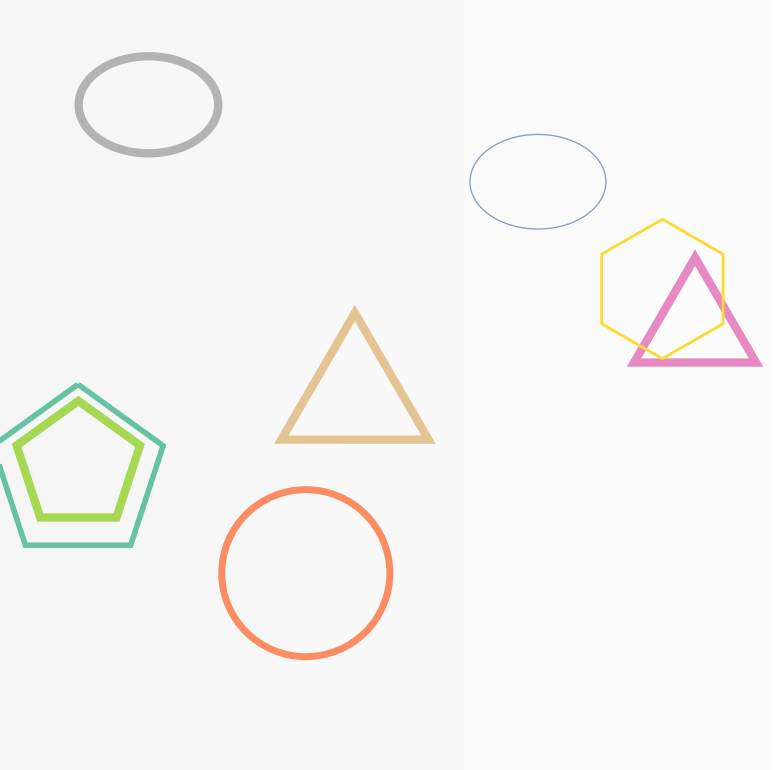[{"shape": "pentagon", "thickness": 2, "radius": 0.58, "center": [0.101, 0.385]}, {"shape": "circle", "thickness": 2.5, "radius": 0.54, "center": [0.395, 0.256]}, {"shape": "oval", "thickness": 0.5, "radius": 0.44, "center": [0.694, 0.764]}, {"shape": "triangle", "thickness": 3, "radius": 0.45, "center": [0.897, 0.575]}, {"shape": "pentagon", "thickness": 3, "radius": 0.42, "center": [0.101, 0.396]}, {"shape": "hexagon", "thickness": 1, "radius": 0.45, "center": [0.855, 0.625]}, {"shape": "triangle", "thickness": 3, "radius": 0.55, "center": [0.458, 0.484]}, {"shape": "oval", "thickness": 3, "radius": 0.45, "center": [0.192, 0.864]}]